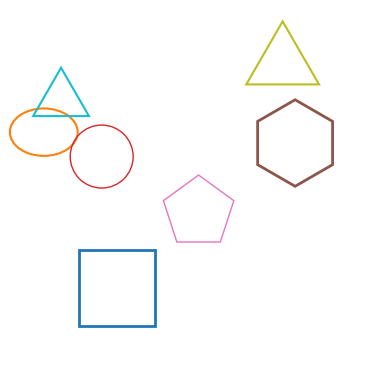[{"shape": "square", "thickness": 2, "radius": 0.49, "center": [0.305, 0.252]}, {"shape": "oval", "thickness": 1.5, "radius": 0.44, "center": [0.114, 0.657]}, {"shape": "circle", "thickness": 1, "radius": 0.41, "center": [0.264, 0.593]}, {"shape": "hexagon", "thickness": 2, "radius": 0.56, "center": [0.767, 0.628]}, {"shape": "pentagon", "thickness": 1, "radius": 0.48, "center": [0.516, 0.449]}, {"shape": "triangle", "thickness": 1.5, "radius": 0.55, "center": [0.734, 0.835]}, {"shape": "triangle", "thickness": 1.5, "radius": 0.42, "center": [0.159, 0.74]}]